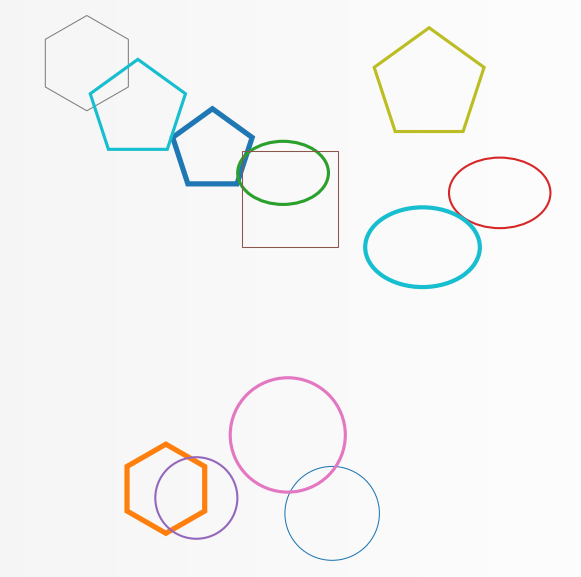[{"shape": "pentagon", "thickness": 2.5, "radius": 0.36, "center": [0.365, 0.739]}, {"shape": "circle", "thickness": 0.5, "radius": 0.41, "center": [0.571, 0.11]}, {"shape": "hexagon", "thickness": 2.5, "radius": 0.39, "center": [0.285, 0.153]}, {"shape": "oval", "thickness": 1.5, "radius": 0.39, "center": [0.487, 0.7]}, {"shape": "oval", "thickness": 1, "radius": 0.44, "center": [0.86, 0.665]}, {"shape": "circle", "thickness": 1, "radius": 0.35, "center": [0.338, 0.137]}, {"shape": "square", "thickness": 0.5, "radius": 0.41, "center": [0.499, 0.654]}, {"shape": "circle", "thickness": 1.5, "radius": 0.5, "center": [0.495, 0.246]}, {"shape": "hexagon", "thickness": 0.5, "radius": 0.41, "center": [0.149, 0.89]}, {"shape": "pentagon", "thickness": 1.5, "radius": 0.5, "center": [0.738, 0.852]}, {"shape": "pentagon", "thickness": 1.5, "radius": 0.43, "center": [0.237, 0.81]}, {"shape": "oval", "thickness": 2, "radius": 0.49, "center": [0.727, 0.571]}]